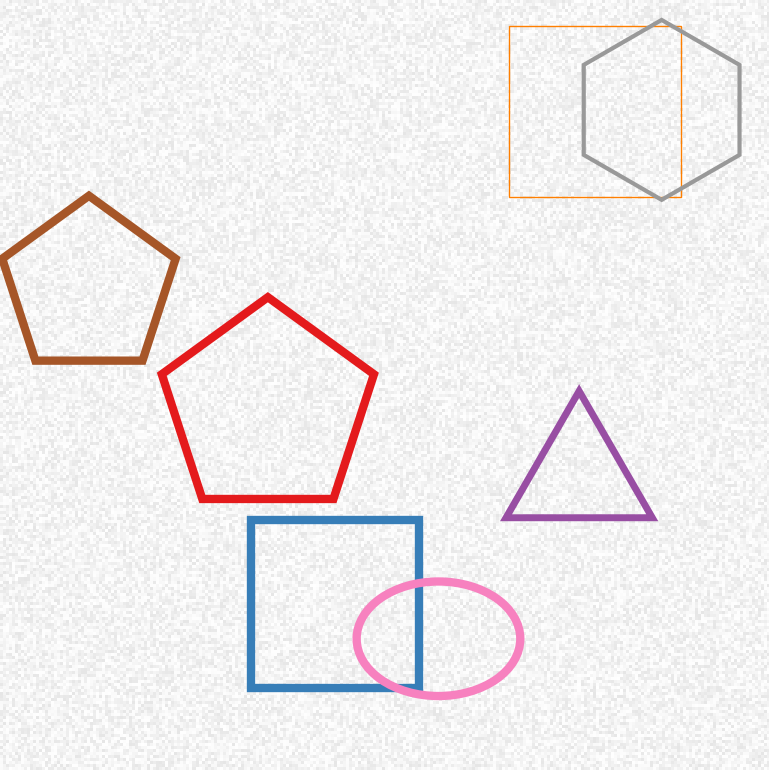[{"shape": "pentagon", "thickness": 3, "radius": 0.72, "center": [0.348, 0.469]}, {"shape": "square", "thickness": 3, "radius": 0.55, "center": [0.435, 0.215]}, {"shape": "triangle", "thickness": 2.5, "radius": 0.55, "center": [0.752, 0.382]}, {"shape": "square", "thickness": 0.5, "radius": 0.56, "center": [0.773, 0.855]}, {"shape": "pentagon", "thickness": 3, "radius": 0.59, "center": [0.116, 0.627]}, {"shape": "oval", "thickness": 3, "radius": 0.53, "center": [0.569, 0.17]}, {"shape": "hexagon", "thickness": 1.5, "radius": 0.58, "center": [0.859, 0.857]}]